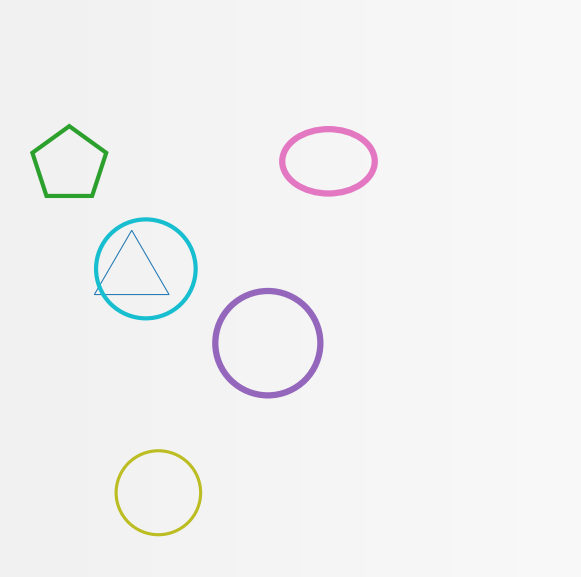[{"shape": "triangle", "thickness": 0.5, "radius": 0.37, "center": [0.227, 0.526]}, {"shape": "pentagon", "thickness": 2, "radius": 0.33, "center": [0.119, 0.714]}, {"shape": "circle", "thickness": 3, "radius": 0.45, "center": [0.461, 0.405]}, {"shape": "oval", "thickness": 3, "radius": 0.4, "center": [0.565, 0.72]}, {"shape": "circle", "thickness": 1.5, "radius": 0.36, "center": [0.272, 0.146]}, {"shape": "circle", "thickness": 2, "radius": 0.43, "center": [0.251, 0.534]}]